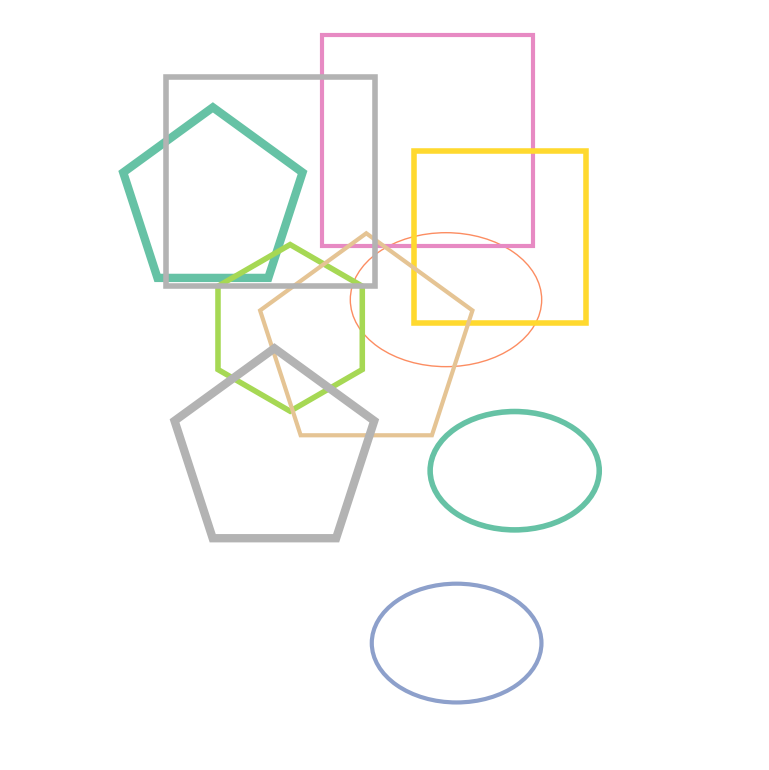[{"shape": "pentagon", "thickness": 3, "radius": 0.61, "center": [0.276, 0.738]}, {"shape": "oval", "thickness": 2, "radius": 0.55, "center": [0.668, 0.389]}, {"shape": "oval", "thickness": 0.5, "radius": 0.62, "center": [0.579, 0.611]}, {"shape": "oval", "thickness": 1.5, "radius": 0.55, "center": [0.593, 0.165]}, {"shape": "square", "thickness": 1.5, "radius": 0.68, "center": [0.555, 0.818]}, {"shape": "hexagon", "thickness": 2, "radius": 0.54, "center": [0.377, 0.574]}, {"shape": "square", "thickness": 2, "radius": 0.56, "center": [0.649, 0.692]}, {"shape": "pentagon", "thickness": 1.5, "radius": 0.73, "center": [0.476, 0.552]}, {"shape": "square", "thickness": 2, "radius": 0.68, "center": [0.352, 0.764]}, {"shape": "pentagon", "thickness": 3, "radius": 0.68, "center": [0.356, 0.411]}]